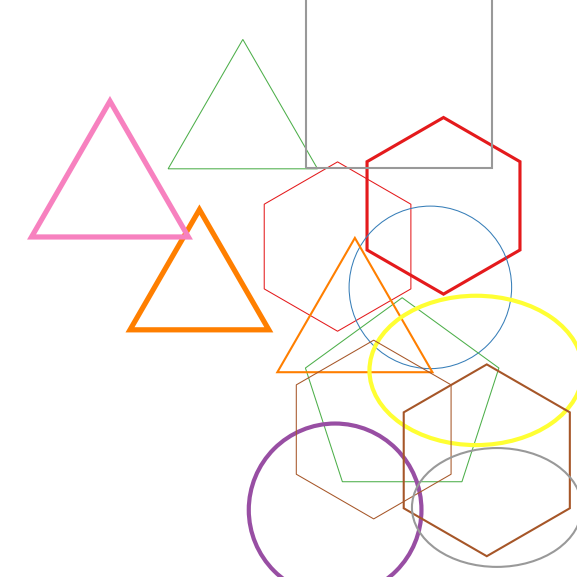[{"shape": "hexagon", "thickness": 0.5, "radius": 0.73, "center": [0.585, 0.572]}, {"shape": "hexagon", "thickness": 1.5, "radius": 0.76, "center": [0.768, 0.643]}, {"shape": "circle", "thickness": 0.5, "radius": 0.7, "center": [0.745, 0.502]}, {"shape": "triangle", "thickness": 0.5, "radius": 0.75, "center": [0.42, 0.782]}, {"shape": "pentagon", "thickness": 0.5, "radius": 0.88, "center": [0.696, 0.307]}, {"shape": "circle", "thickness": 2, "radius": 0.75, "center": [0.58, 0.116]}, {"shape": "triangle", "thickness": 2.5, "radius": 0.69, "center": [0.345, 0.497]}, {"shape": "triangle", "thickness": 1, "radius": 0.78, "center": [0.615, 0.432]}, {"shape": "oval", "thickness": 2, "radius": 0.92, "center": [0.824, 0.358]}, {"shape": "hexagon", "thickness": 0.5, "radius": 0.77, "center": [0.647, 0.255]}, {"shape": "hexagon", "thickness": 1, "radius": 0.83, "center": [0.843, 0.202]}, {"shape": "triangle", "thickness": 2.5, "radius": 0.78, "center": [0.19, 0.667]}, {"shape": "oval", "thickness": 1, "radius": 0.73, "center": [0.86, 0.12]}, {"shape": "square", "thickness": 1, "radius": 0.8, "center": [0.69, 0.869]}]